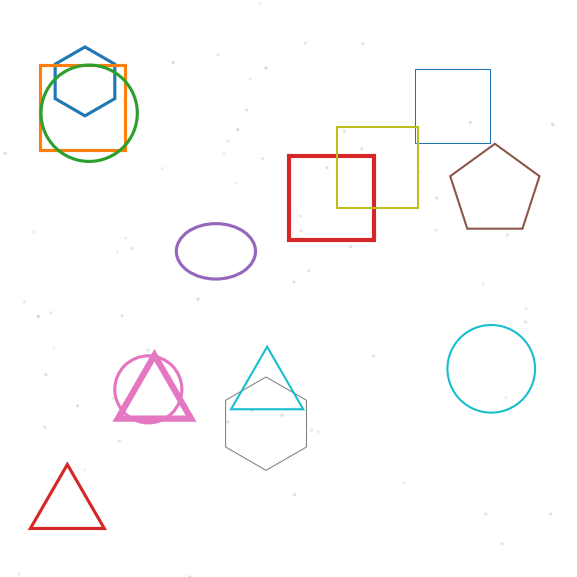[{"shape": "hexagon", "thickness": 1.5, "radius": 0.3, "center": [0.147, 0.858]}, {"shape": "square", "thickness": 0.5, "radius": 0.32, "center": [0.783, 0.815]}, {"shape": "square", "thickness": 1.5, "radius": 0.37, "center": [0.142, 0.812]}, {"shape": "circle", "thickness": 1.5, "radius": 0.42, "center": [0.154, 0.803]}, {"shape": "triangle", "thickness": 1.5, "radius": 0.37, "center": [0.117, 0.121]}, {"shape": "square", "thickness": 2, "radius": 0.37, "center": [0.574, 0.656]}, {"shape": "oval", "thickness": 1.5, "radius": 0.34, "center": [0.374, 0.564]}, {"shape": "pentagon", "thickness": 1, "radius": 0.41, "center": [0.857, 0.669]}, {"shape": "circle", "thickness": 1.5, "radius": 0.29, "center": [0.257, 0.325]}, {"shape": "triangle", "thickness": 3, "radius": 0.37, "center": [0.267, 0.311]}, {"shape": "hexagon", "thickness": 0.5, "radius": 0.4, "center": [0.461, 0.266]}, {"shape": "square", "thickness": 1, "radius": 0.35, "center": [0.653, 0.709]}, {"shape": "circle", "thickness": 1, "radius": 0.38, "center": [0.851, 0.361]}, {"shape": "triangle", "thickness": 1, "radius": 0.36, "center": [0.463, 0.327]}]